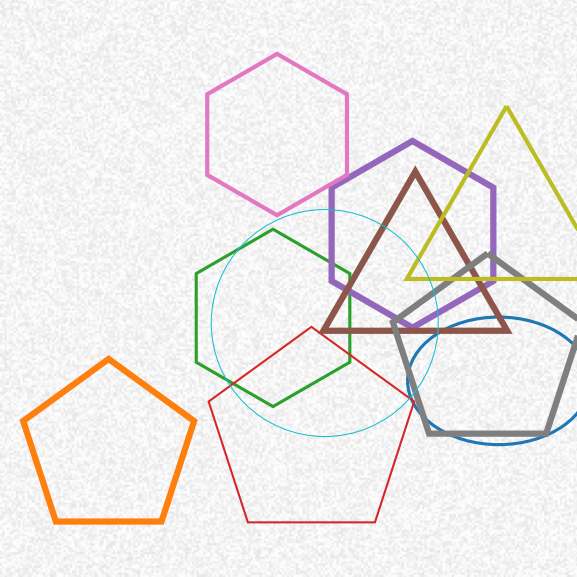[{"shape": "oval", "thickness": 1.5, "radius": 0.79, "center": [0.864, 0.34]}, {"shape": "pentagon", "thickness": 3, "radius": 0.78, "center": [0.188, 0.222]}, {"shape": "hexagon", "thickness": 1.5, "radius": 0.77, "center": [0.473, 0.449]}, {"shape": "pentagon", "thickness": 1, "radius": 0.94, "center": [0.539, 0.246]}, {"shape": "hexagon", "thickness": 3, "radius": 0.81, "center": [0.714, 0.593]}, {"shape": "triangle", "thickness": 3, "radius": 0.92, "center": [0.719, 0.518]}, {"shape": "hexagon", "thickness": 2, "radius": 0.7, "center": [0.48, 0.766]}, {"shape": "pentagon", "thickness": 3, "radius": 0.86, "center": [0.844, 0.388]}, {"shape": "triangle", "thickness": 2, "radius": 1.0, "center": [0.877, 0.616]}, {"shape": "circle", "thickness": 0.5, "radius": 0.98, "center": [0.562, 0.44]}]